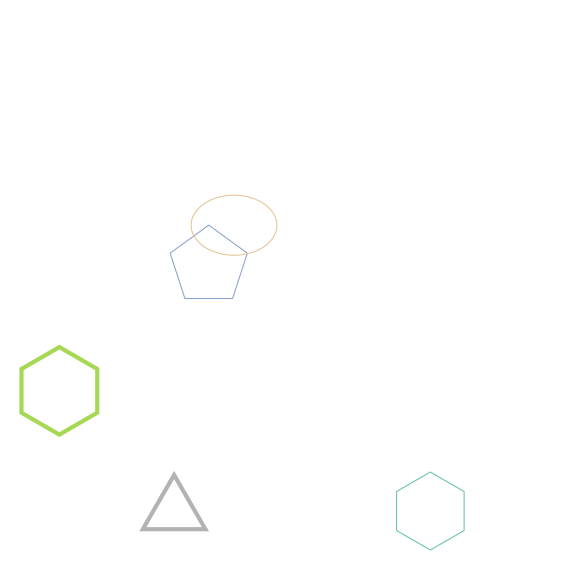[{"shape": "hexagon", "thickness": 0.5, "radius": 0.34, "center": [0.745, 0.114]}, {"shape": "pentagon", "thickness": 0.5, "radius": 0.35, "center": [0.361, 0.539]}, {"shape": "hexagon", "thickness": 2, "radius": 0.38, "center": [0.103, 0.322]}, {"shape": "oval", "thickness": 0.5, "radius": 0.37, "center": [0.405, 0.609]}, {"shape": "triangle", "thickness": 2, "radius": 0.31, "center": [0.301, 0.114]}]